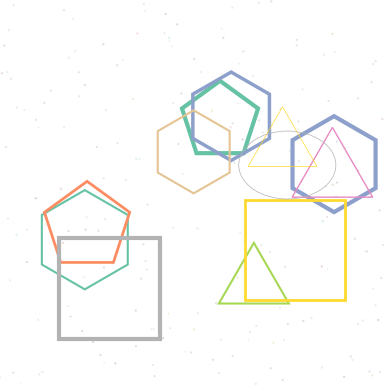[{"shape": "pentagon", "thickness": 3, "radius": 0.52, "center": [0.571, 0.686]}, {"shape": "hexagon", "thickness": 1.5, "radius": 0.64, "center": [0.22, 0.377]}, {"shape": "pentagon", "thickness": 2, "radius": 0.58, "center": [0.226, 0.413]}, {"shape": "hexagon", "thickness": 2.5, "radius": 0.57, "center": [0.6, 0.698]}, {"shape": "hexagon", "thickness": 3, "radius": 0.62, "center": [0.868, 0.574]}, {"shape": "triangle", "thickness": 1, "radius": 0.6, "center": [0.863, 0.548]}, {"shape": "triangle", "thickness": 1.5, "radius": 0.53, "center": [0.659, 0.264]}, {"shape": "square", "thickness": 2, "radius": 0.65, "center": [0.766, 0.351]}, {"shape": "triangle", "thickness": 0.5, "radius": 0.52, "center": [0.734, 0.619]}, {"shape": "hexagon", "thickness": 1.5, "radius": 0.54, "center": [0.503, 0.606]}, {"shape": "square", "thickness": 3, "radius": 0.66, "center": [0.284, 0.251]}, {"shape": "oval", "thickness": 0.5, "radius": 0.63, "center": [0.746, 0.571]}]